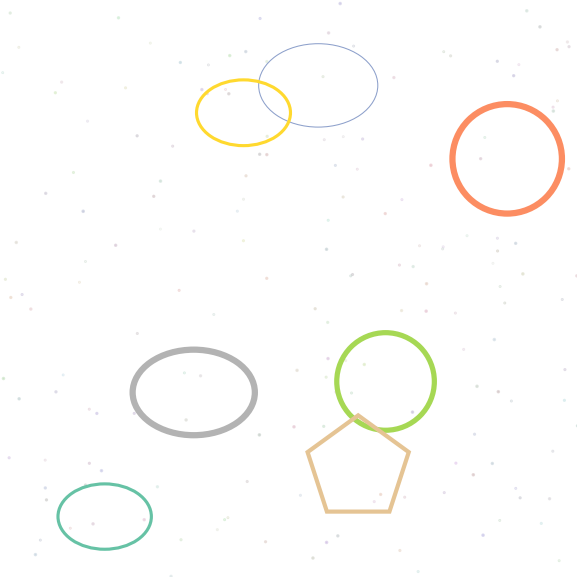[{"shape": "oval", "thickness": 1.5, "radius": 0.4, "center": [0.181, 0.105]}, {"shape": "circle", "thickness": 3, "radius": 0.47, "center": [0.878, 0.724]}, {"shape": "oval", "thickness": 0.5, "radius": 0.52, "center": [0.551, 0.851]}, {"shape": "circle", "thickness": 2.5, "radius": 0.42, "center": [0.668, 0.339]}, {"shape": "oval", "thickness": 1.5, "radius": 0.41, "center": [0.422, 0.804]}, {"shape": "pentagon", "thickness": 2, "radius": 0.46, "center": [0.62, 0.188]}, {"shape": "oval", "thickness": 3, "radius": 0.53, "center": [0.335, 0.32]}]